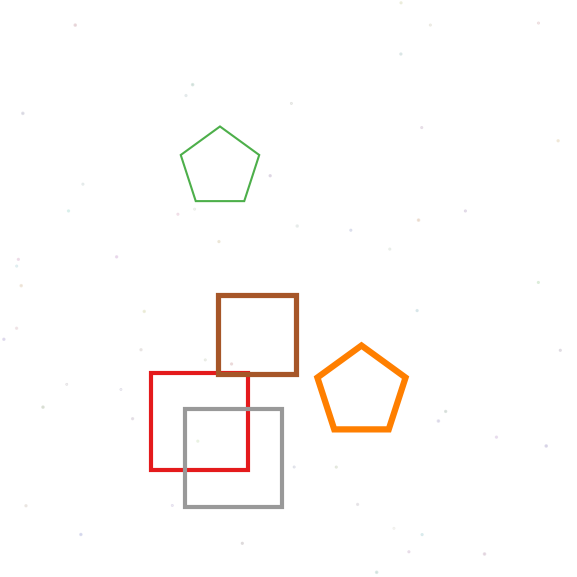[{"shape": "square", "thickness": 2, "radius": 0.42, "center": [0.346, 0.269]}, {"shape": "pentagon", "thickness": 1, "radius": 0.36, "center": [0.381, 0.709]}, {"shape": "pentagon", "thickness": 3, "radius": 0.4, "center": [0.626, 0.321]}, {"shape": "square", "thickness": 2.5, "radius": 0.34, "center": [0.445, 0.42]}, {"shape": "square", "thickness": 2, "radius": 0.42, "center": [0.404, 0.206]}]